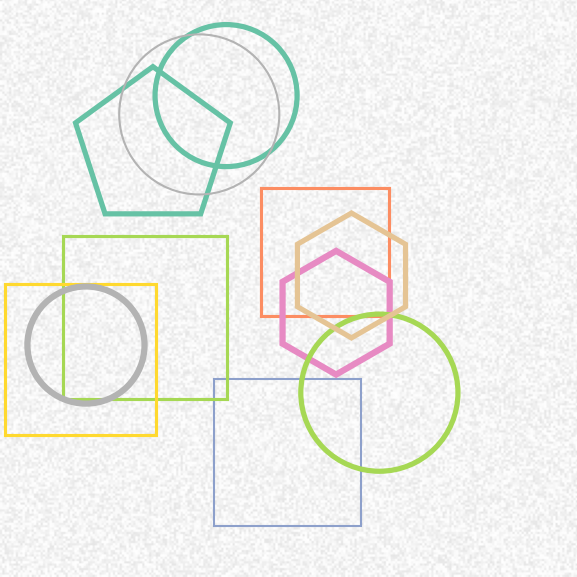[{"shape": "circle", "thickness": 2.5, "radius": 0.61, "center": [0.391, 0.834]}, {"shape": "pentagon", "thickness": 2.5, "radius": 0.7, "center": [0.265, 0.743]}, {"shape": "square", "thickness": 1.5, "radius": 0.56, "center": [0.563, 0.563]}, {"shape": "square", "thickness": 1, "radius": 0.64, "center": [0.498, 0.215]}, {"shape": "hexagon", "thickness": 3, "radius": 0.54, "center": [0.582, 0.458]}, {"shape": "circle", "thickness": 2.5, "radius": 0.68, "center": [0.657, 0.319]}, {"shape": "square", "thickness": 1.5, "radius": 0.71, "center": [0.251, 0.449]}, {"shape": "square", "thickness": 1.5, "radius": 0.65, "center": [0.139, 0.377]}, {"shape": "hexagon", "thickness": 2.5, "radius": 0.54, "center": [0.609, 0.522]}, {"shape": "circle", "thickness": 3, "radius": 0.51, "center": [0.149, 0.402]}, {"shape": "circle", "thickness": 1, "radius": 0.69, "center": [0.345, 0.801]}]